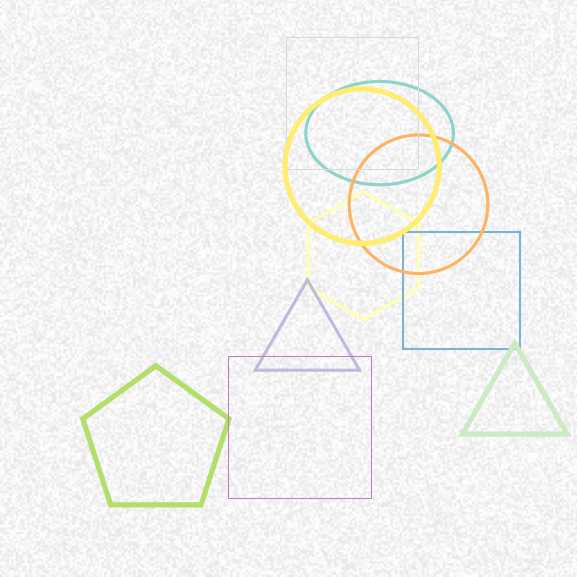[{"shape": "oval", "thickness": 1.5, "radius": 0.64, "center": [0.657, 0.769]}, {"shape": "hexagon", "thickness": 1.5, "radius": 0.55, "center": [0.63, 0.557]}, {"shape": "triangle", "thickness": 1.5, "radius": 0.52, "center": [0.532, 0.41]}, {"shape": "square", "thickness": 1, "radius": 0.51, "center": [0.799, 0.496]}, {"shape": "circle", "thickness": 1.5, "radius": 0.6, "center": [0.725, 0.645]}, {"shape": "pentagon", "thickness": 2.5, "radius": 0.67, "center": [0.27, 0.233]}, {"shape": "square", "thickness": 0.5, "radius": 0.57, "center": [0.609, 0.821]}, {"shape": "square", "thickness": 0.5, "radius": 0.62, "center": [0.518, 0.26]}, {"shape": "triangle", "thickness": 2.5, "radius": 0.52, "center": [0.891, 0.3]}, {"shape": "circle", "thickness": 2.5, "radius": 0.67, "center": [0.627, 0.711]}]